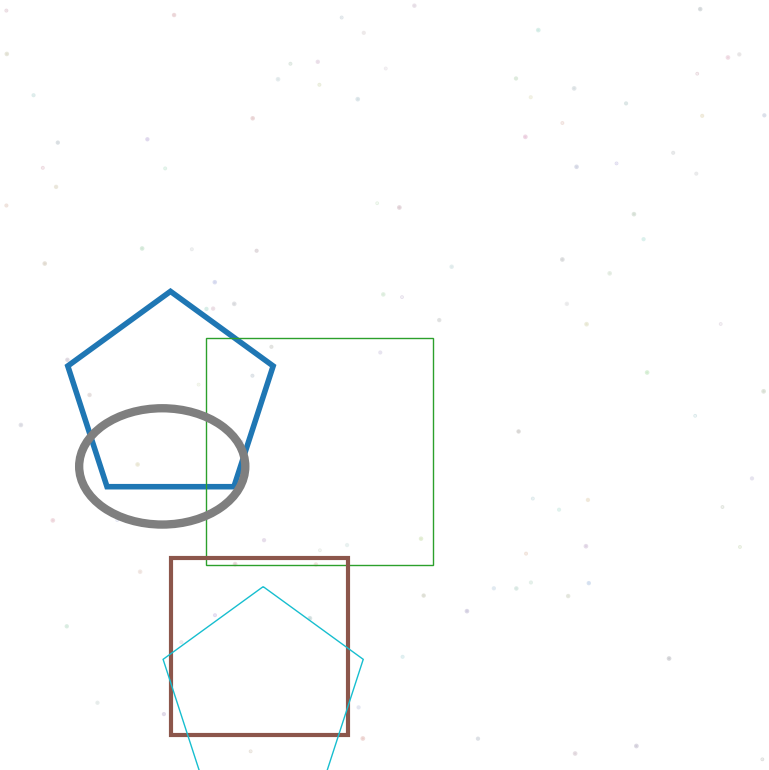[{"shape": "pentagon", "thickness": 2, "radius": 0.7, "center": [0.221, 0.481]}, {"shape": "square", "thickness": 0.5, "radius": 0.74, "center": [0.415, 0.414]}, {"shape": "square", "thickness": 1.5, "radius": 0.58, "center": [0.337, 0.16]}, {"shape": "oval", "thickness": 3, "radius": 0.54, "center": [0.211, 0.394]}, {"shape": "pentagon", "thickness": 0.5, "radius": 0.68, "center": [0.342, 0.101]}]